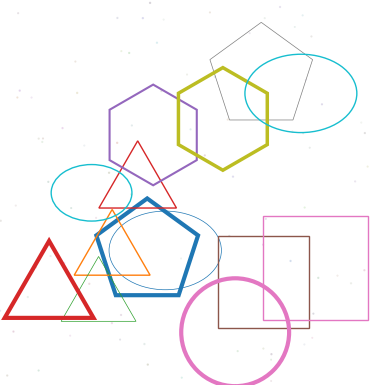[{"shape": "oval", "thickness": 0.5, "radius": 0.73, "center": [0.429, 0.35]}, {"shape": "pentagon", "thickness": 3, "radius": 0.69, "center": [0.382, 0.346]}, {"shape": "triangle", "thickness": 1, "radius": 0.57, "center": [0.291, 0.342]}, {"shape": "triangle", "thickness": 0.5, "radius": 0.56, "center": [0.256, 0.222]}, {"shape": "triangle", "thickness": 3, "radius": 0.67, "center": [0.128, 0.241]}, {"shape": "triangle", "thickness": 1, "radius": 0.58, "center": [0.358, 0.518]}, {"shape": "hexagon", "thickness": 1.5, "radius": 0.65, "center": [0.398, 0.65]}, {"shape": "square", "thickness": 1, "radius": 0.59, "center": [0.685, 0.268]}, {"shape": "circle", "thickness": 3, "radius": 0.7, "center": [0.611, 0.137]}, {"shape": "square", "thickness": 1, "radius": 0.68, "center": [0.819, 0.304]}, {"shape": "pentagon", "thickness": 0.5, "radius": 0.7, "center": [0.679, 0.802]}, {"shape": "hexagon", "thickness": 2.5, "radius": 0.67, "center": [0.579, 0.691]}, {"shape": "oval", "thickness": 1, "radius": 0.73, "center": [0.782, 0.757]}, {"shape": "oval", "thickness": 1, "radius": 0.52, "center": [0.238, 0.499]}]